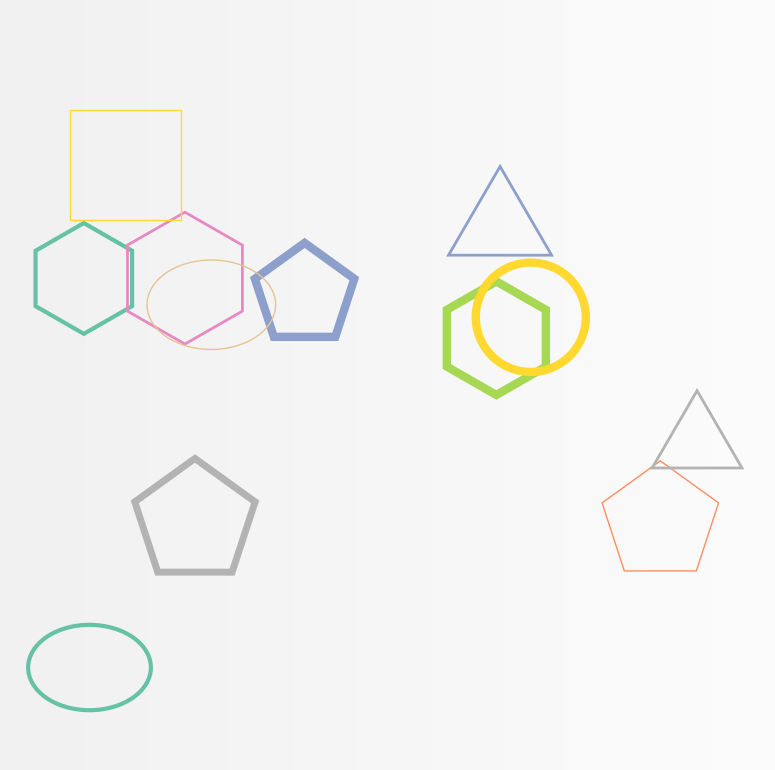[{"shape": "hexagon", "thickness": 1.5, "radius": 0.36, "center": [0.108, 0.638]}, {"shape": "oval", "thickness": 1.5, "radius": 0.4, "center": [0.115, 0.133]}, {"shape": "pentagon", "thickness": 0.5, "radius": 0.4, "center": [0.852, 0.322]}, {"shape": "pentagon", "thickness": 3, "radius": 0.34, "center": [0.393, 0.617]}, {"shape": "triangle", "thickness": 1, "radius": 0.38, "center": [0.645, 0.707]}, {"shape": "hexagon", "thickness": 1, "radius": 0.43, "center": [0.239, 0.639]}, {"shape": "hexagon", "thickness": 3, "radius": 0.37, "center": [0.64, 0.561]}, {"shape": "square", "thickness": 0.5, "radius": 0.36, "center": [0.162, 0.786]}, {"shape": "circle", "thickness": 3, "radius": 0.36, "center": [0.685, 0.588]}, {"shape": "oval", "thickness": 0.5, "radius": 0.42, "center": [0.273, 0.604]}, {"shape": "pentagon", "thickness": 2.5, "radius": 0.41, "center": [0.252, 0.323]}, {"shape": "triangle", "thickness": 1, "radius": 0.33, "center": [0.899, 0.426]}]